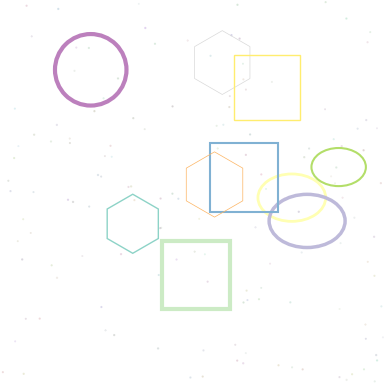[{"shape": "hexagon", "thickness": 1, "radius": 0.38, "center": [0.345, 0.419]}, {"shape": "oval", "thickness": 2, "radius": 0.44, "center": [0.758, 0.487]}, {"shape": "oval", "thickness": 2.5, "radius": 0.49, "center": [0.798, 0.426]}, {"shape": "square", "thickness": 1.5, "radius": 0.44, "center": [0.634, 0.539]}, {"shape": "hexagon", "thickness": 0.5, "radius": 0.42, "center": [0.557, 0.521]}, {"shape": "oval", "thickness": 1.5, "radius": 0.35, "center": [0.88, 0.566]}, {"shape": "hexagon", "thickness": 0.5, "radius": 0.41, "center": [0.577, 0.837]}, {"shape": "circle", "thickness": 3, "radius": 0.46, "center": [0.236, 0.819]}, {"shape": "square", "thickness": 3, "radius": 0.44, "center": [0.508, 0.285]}, {"shape": "square", "thickness": 1, "radius": 0.43, "center": [0.694, 0.773]}]